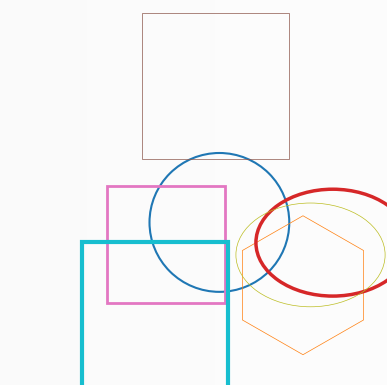[{"shape": "circle", "thickness": 1.5, "radius": 0.9, "center": [0.566, 0.422]}, {"shape": "hexagon", "thickness": 0.5, "radius": 0.9, "center": [0.782, 0.259]}, {"shape": "oval", "thickness": 2.5, "radius": 0.99, "center": [0.859, 0.37]}, {"shape": "square", "thickness": 0.5, "radius": 0.95, "center": [0.555, 0.778]}, {"shape": "square", "thickness": 2, "radius": 0.76, "center": [0.428, 0.365]}, {"shape": "oval", "thickness": 0.5, "radius": 0.96, "center": [0.801, 0.338]}, {"shape": "square", "thickness": 3, "radius": 0.94, "center": [0.4, 0.181]}]